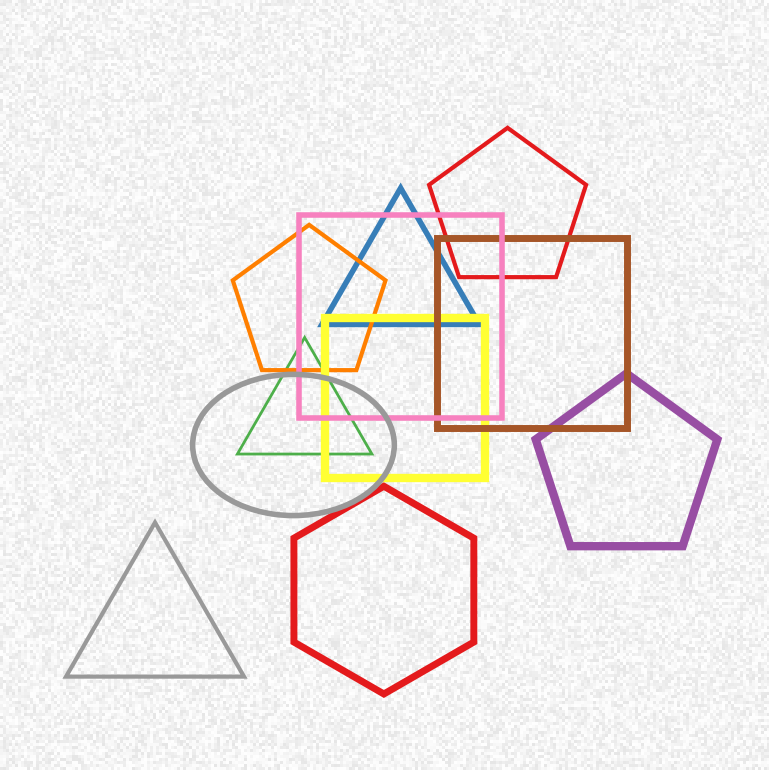[{"shape": "pentagon", "thickness": 1.5, "radius": 0.54, "center": [0.659, 0.727]}, {"shape": "hexagon", "thickness": 2.5, "radius": 0.67, "center": [0.499, 0.234]}, {"shape": "triangle", "thickness": 2, "radius": 0.59, "center": [0.52, 0.638]}, {"shape": "triangle", "thickness": 1, "radius": 0.5, "center": [0.396, 0.461]}, {"shape": "pentagon", "thickness": 3, "radius": 0.62, "center": [0.814, 0.391]}, {"shape": "pentagon", "thickness": 1.5, "radius": 0.52, "center": [0.402, 0.604]}, {"shape": "square", "thickness": 3, "radius": 0.52, "center": [0.526, 0.483]}, {"shape": "square", "thickness": 2.5, "radius": 0.62, "center": [0.691, 0.567]}, {"shape": "square", "thickness": 2, "radius": 0.66, "center": [0.52, 0.588]}, {"shape": "triangle", "thickness": 1.5, "radius": 0.67, "center": [0.201, 0.188]}, {"shape": "oval", "thickness": 2, "radius": 0.65, "center": [0.381, 0.422]}]